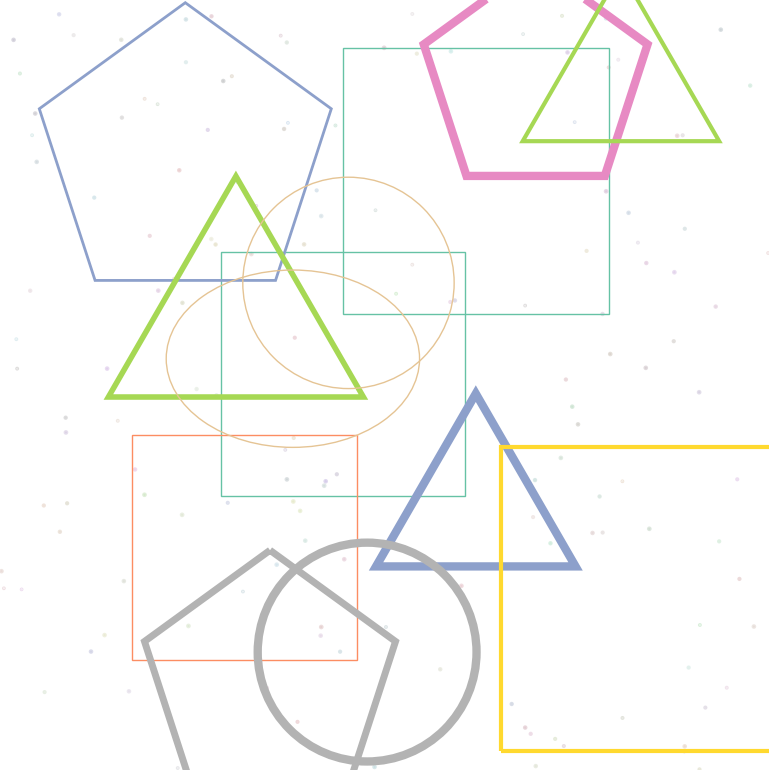[{"shape": "square", "thickness": 0.5, "radius": 0.86, "center": [0.618, 0.765]}, {"shape": "square", "thickness": 0.5, "radius": 0.79, "center": [0.445, 0.515]}, {"shape": "square", "thickness": 0.5, "radius": 0.73, "center": [0.318, 0.289]}, {"shape": "triangle", "thickness": 3, "radius": 0.75, "center": [0.618, 0.339]}, {"shape": "pentagon", "thickness": 1, "radius": 1.0, "center": [0.241, 0.797]}, {"shape": "pentagon", "thickness": 3, "radius": 0.76, "center": [0.696, 0.895]}, {"shape": "triangle", "thickness": 1.5, "radius": 0.74, "center": [0.806, 0.89]}, {"shape": "triangle", "thickness": 2, "radius": 0.96, "center": [0.306, 0.58]}, {"shape": "square", "thickness": 1.5, "radius": 0.99, "center": [0.848, 0.222]}, {"shape": "oval", "thickness": 0.5, "radius": 0.82, "center": [0.38, 0.534]}, {"shape": "circle", "thickness": 0.5, "radius": 0.69, "center": [0.453, 0.633]}, {"shape": "circle", "thickness": 3, "radius": 0.71, "center": [0.477, 0.153]}, {"shape": "pentagon", "thickness": 2.5, "radius": 0.86, "center": [0.351, 0.114]}]